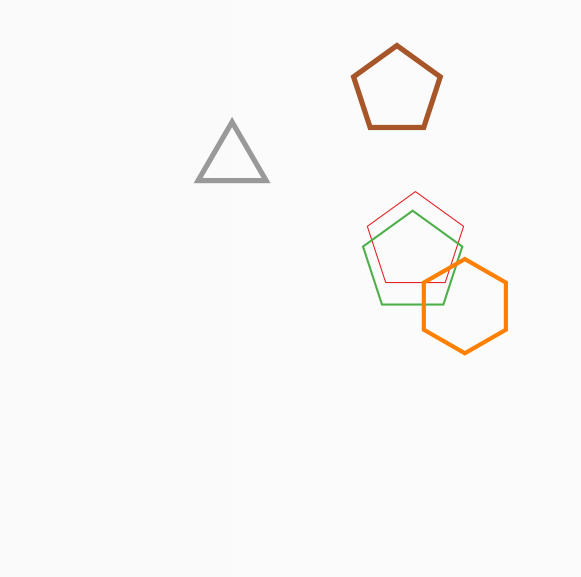[{"shape": "pentagon", "thickness": 0.5, "radius": 0.44, "center": [0.715, 0.58]}, {"shape": "pentagon", "thickness": 1, "radius": 0.45, "center": [0.71, 0.544]}, {"shape": "hexagon", "thickness": 2, "radius": 0.41, "center": [0.8, 0.469]}, {"shape": "pentagon", "thickness": 2.5, "radius": 0.39, "center": [0.683, 0.842]}, {"shape": "triangle", "thickness": 2.5, "radius": 0.34, "center": [0.399, 0.72]}]